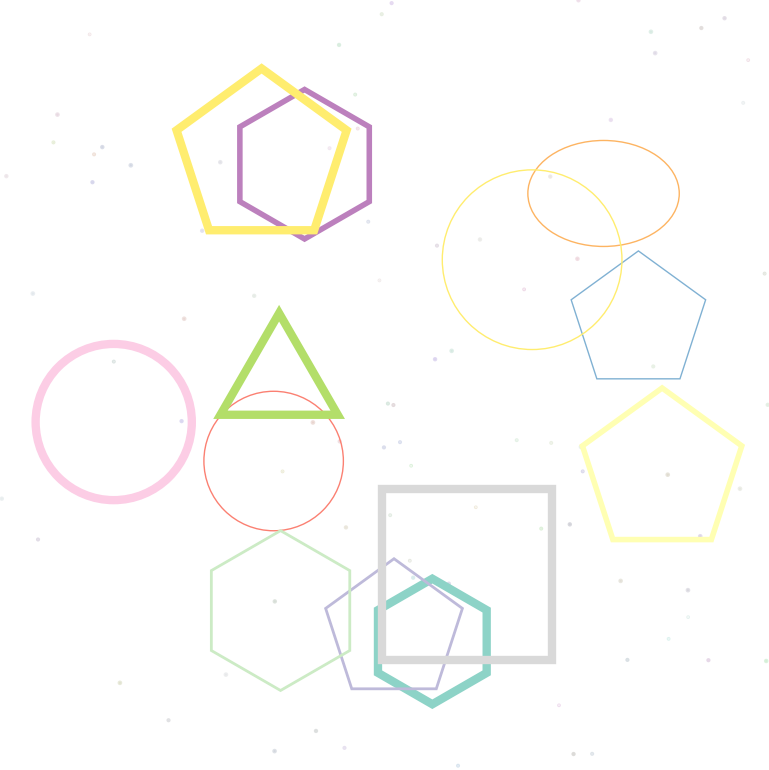[{"shape": "hexagon", "thickness": 3, "radius": 0.41, "center": [0.561, 0.167]}, {"shape": "pentagon", "thickness": 2, "radius": 0.54, "center": [0.86, 0.387]}, {"shape": "pentagon", "thickness": 1, "radius": 0.47, "center": [0.512, 0.181]}, {"shape": "circle", "thickness": 0.5, "radius": 0.45, "center": [0.355, 0.401]}, {"shape": "pentagon", "thickness": 0.5, "radius": 0.46, "center": [0.829, 0.582]}, {"shape": "oval", "thickness": 0.5, "radius": 0.49, "center": [0.784, 0.749]}, {"shape": "triangle", "thickness": 3, "radius": 0.44, "center": [0.362, 0.505]}, {"shape": "circle", "thickness": 3, "radius": 0.51, "center": [0.148, 0.452]}, {"shape": "square", "thickness": 3, "radius": 0.55, "center": [0.606, 0.254]}, {"shape": "hexagon", "thickness": 2, "radius": 0.49, "center": [0.396, 0.787]}, {"shape": "hexagon", "thickness": 1, "radius": 0.52, "center": [0.364, 0.207]}, {"shape": "pentagon", "thickness": 3, "radius": 0.58, "center": [0.34, 0.795]}, {"shape": "circle", "thickness": 0.5, "radius": 0.58, "center": [0.691, 0.663]}]